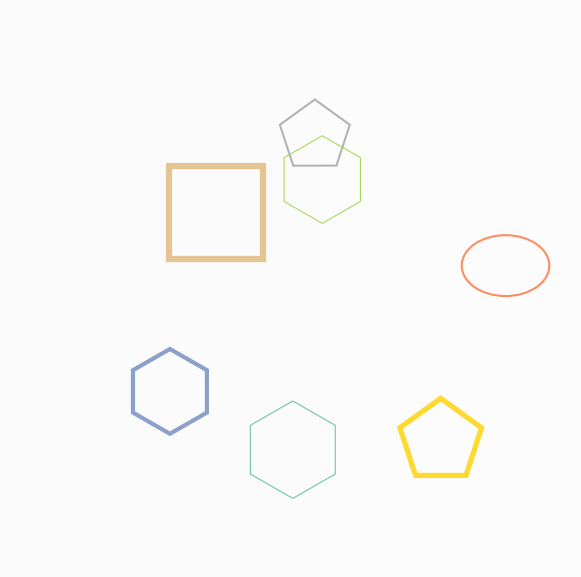[{"shape": "hexagon", "thickness": 0.5, "radius": 0.42, "center": [0.504, 0.22]}, {"shape": "oval", "thickness": 1, "radius": 0.38, "center": [0.87, 0.539]}, {"shape": "hexagon", "thickness": 2, "radius": 0.37, "center": [0.292, 0.321]}, {"shape": "hexagon", "thickness": 0.5, "radius": 0.38, "center": [0.554, 0.688]}, {"shape": "pentagon", "thickness": 2.5, "radius": 0.37, "center": [0.758, 0.236]}, {"shape": "square", "thickness": 3, "radius": 0.4, "center": [0.371, 0.631]}, {"shape": "pentagon", "thickness": 1, "radius": 0.32, "center": [0.542, 0.764]}]